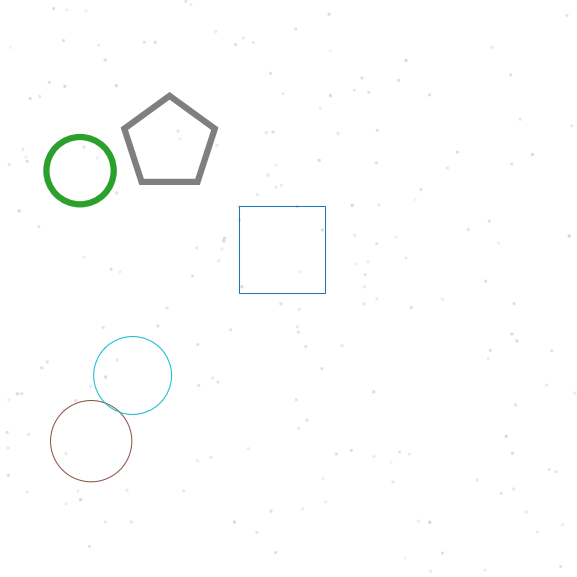[{"shape": "square", "thickness": 0.5, "radius": 0.38, "center": [0.488, 0.567]}, {"shape": "circle", "thickness": 3, "radius": 0.29, "center": [0.139, 0.704]}, {"shape": "circle", "thickness": 0.5, "radius": 0.35, "center": [0.158, 0.235]}, {"shape": "pentagon", "thickness": 3, "radius": 0.41, "center": [0.294, 0.751]}, {"shape": "circle", "thickness": 0.5, "radius": 0.34, "center": [0.23, 0.349]}]